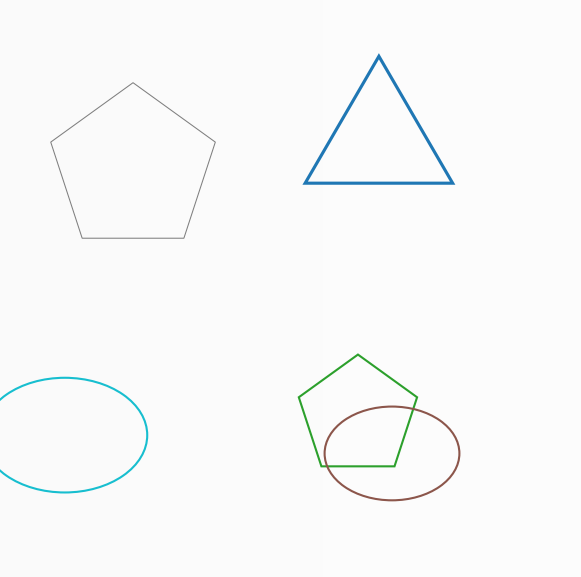[{"shape": "triangle", "thickness": 1.5, "radius": 0.73, "center": [0.652, 0.755]}, {"shape": "pentagon", "thickness": 1, "radius": 0.53, "center": [0.616, 0.278]}, {"shape": "oval", "thickness": 1, "radius": 0.58, "center": [0.674, 0.214]}, {"shape": "pentagon", "thickness": 0.5, "radius": 0.74, "center": [0.229, 0.707]}, {"shape": "oval", "thickness": 1, "radius": 0.71, "center": [0.111, 0.246]}]